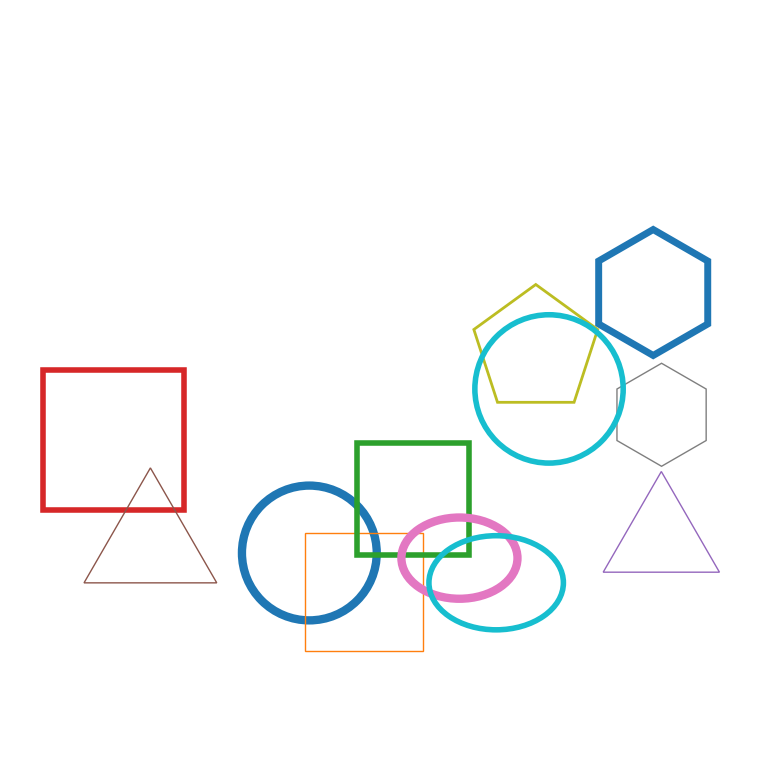[{"shape": "hexagon", "thickness": 2.5, "radius": 0.41, "center": [0.848, 0.62]}, {"shape": "circle", "thickness": 3, "radius": 0.44, "center": [0.402, 0.282]}, {"shape": "square", "thickness": 0.5, "radius": 0.38, "center": [0.472, 0.231]}, {"shape": "square", "thickness": 2, "radius": 0.36, "center": [0.536, 0.352]}, {"shape": "square", "thickness": 2, "radius": 0.46, "center": [0.148, 0.429]}, {"shape": "triangle", "thickness": 0.5, "radius": 0.44, "center": [0.859, 0.3]}, {"shape": "triangle", "thickness": 0.5, "radius": 0.5, "center": [0.195, 0.293]}, {"shape": "oval", "thickness": 3, "radius": 0.38, "center": [0.597, 0.275]}, {"shape": "hexagon", "thickness": 0.5, "radius": 0.33, "center": [0.859, 0.461]}, {"shape": "pentagon", "thickness": 1, "radius": 0.42, "center": [0.696, 0.546]}, {"shape": "circle", "thickness": 2, "radius": 0.48, "center": [0.713, 0.495]}, {"shape": "oval", "thickness": 2, "radius": 0.44, "center": [0.644, 0.243]}]